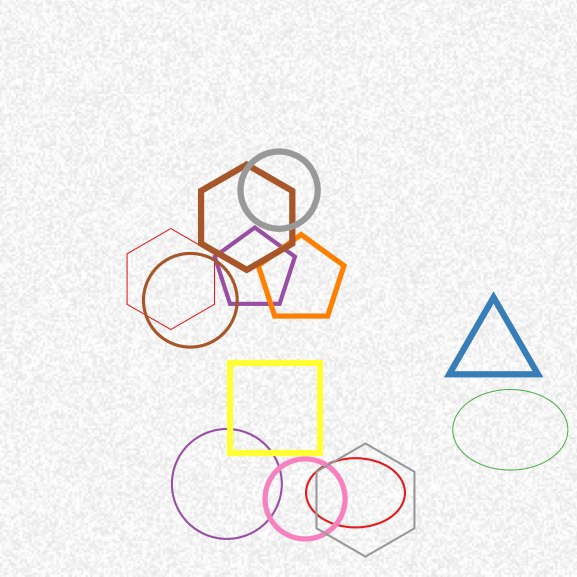[{"shape": "oval", "thickness": 1, "radius": 0.43, "center": [0.616, 0.146]}, {"shape": "hexagon", "thickness": 0.5, "radius": 0.44, "center": [0.296, 0.516]}, {"shape": "triangle", "thickness": 3, "radius": 0.44, "center": [0.855, 0.395]}, {"shape": "oval", "thickness": 0.5, "radius": 0.5, "center": [0.884, 0.255]}, {"shape": "pentagon", "thickness": 2, "radius": 0.37, "center": [0.441, 0.532]}, {"shape": "circle", "thickness": 1, "radius": 0.48, "center": [0.393, 0.161]}, {"shape": "pentagon", "thickness": 2.5, "radius": 0.39, "center": [0.521, 0.515]}, {"shape": "square", "thickness": 3, "radius": 0.39, "center": [0.476, 0.293]}, {"shape": "circle", "thickness": 1.5, "radius": 0.41, "center": [0.33, 0.479]}, {"shape": "hexagon", "thickness": 3, "radius": 0.46, "center": [0.427, 0.623]}, {"shape": "circle", "thickness": 2.5, "radius": 0.35, "center": [0.528, 0.135]}, {"shape": "hexagon", "thickness": 1, "radius": 0.49, "center": [0.633, 0.133]}, {"shape": "circle", "thickness": 3, "radius": 0.33, "center": [0.483, 0.67]}]